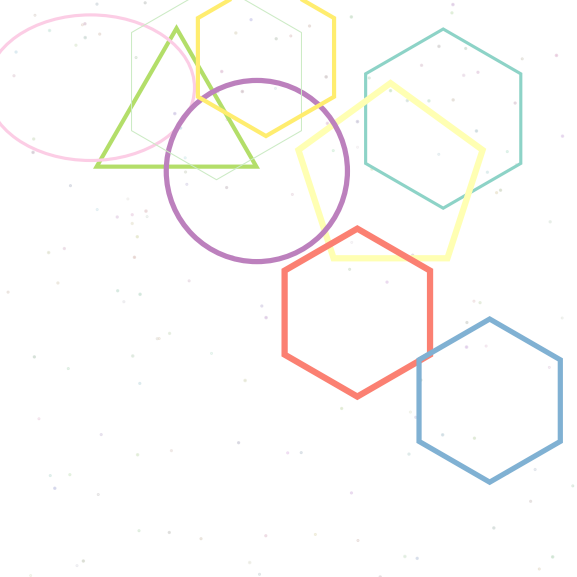[{"shape": "hexagon", "thickness": 1.5, "radius": 0.78, "center": [0.767, 0.794]}, {"shape": "pentagon", "thickness": 3, "radius": 0.84, "center": [0.676, 0.688]}, {"shape": "hexagon", "thickness": 3, "radius": 0.73, "center": [0.619, 0.458]}, {"shape": "hexagon", "thickness": 2.5, "radius": 0.71, "center": [0.848, 0.305]}, {"shape": "triangle", "thickness": 2, "radius": 0.8, "center": [0.306, 0.79]}, {"shape": "oval", "thickness": 1.5, "radius": 0.9, "center": [0.157, 0.847]}, {"shape": "circle", "thickness": 2.5, "radius": 0.78, "center": [0.445, 0.703]}, {"shape": "hexagon", "thickness": 0.5, "radius": 0.85, "center": [0.375, 0.858]}, {"shape": "hexagon", "thickness": 2, "radius": 0.68, "center": [0.461, 0.9]}]